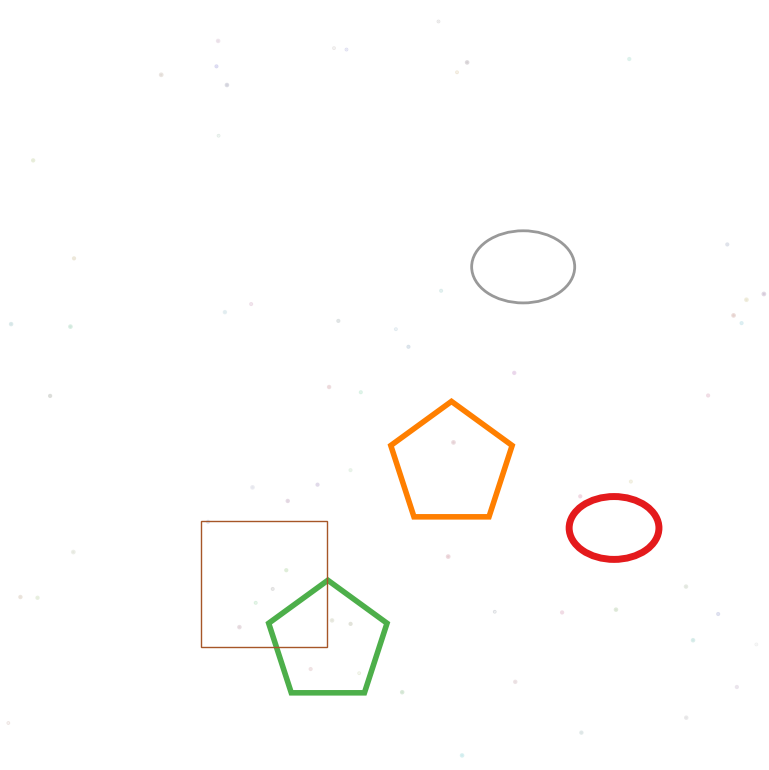[{"shape": "oval", "thickness": 2.5, "radius": 0.29, "center": [0.797, 0.314]}, {"shape": "pentagon", "thickness": 2, "radius": 0.4, "center": [0.426, 0.166]}, {"shape": "pentagon", "thickness": 2, "radius": 0.41, "center": [0.586, 0.396]}, {"shape": "square", "thickness": 0.5, "radius": 0.41, "center": [0.342, 0.242]}, {"shape": "oval", "thickness": 1, "radius": 0.33, "center": [0.679, 0.653]}]